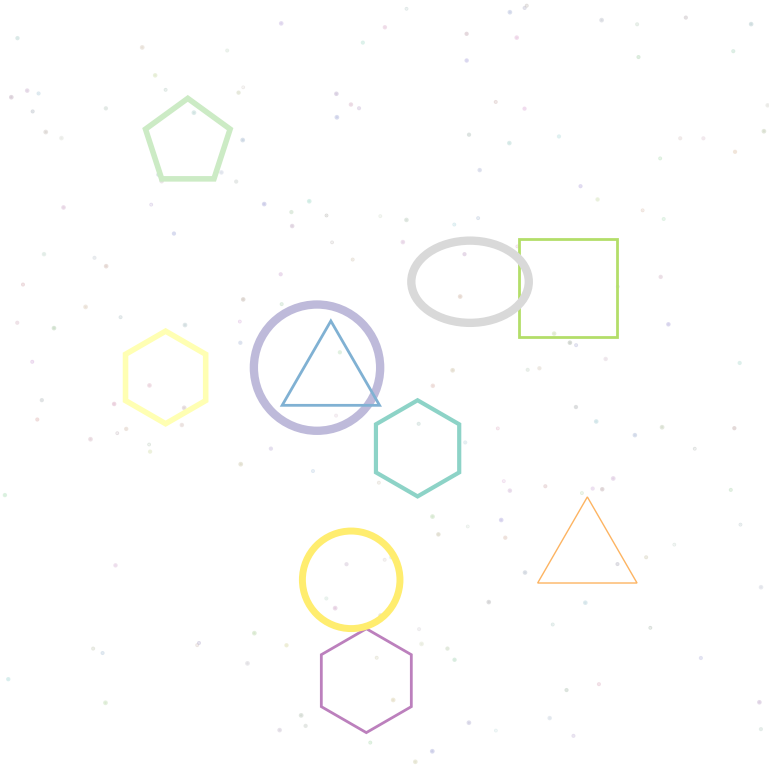[{"shape": "hexagon", "thickness": 1.5, "radius": 0.31, "center": [0.542, 0.418]}, {"shape": "hexagon", "thickness": 2, "radius": 0.3, "center": [0.215, 0.51]}, {"shape": "circle", "thickness": 3, "radius": 0.41, "center": [0.412, 0.523]}, {"shape": "triangle", "thickness": 1, "radius": 0.37, "center": [0.43, 0.51]}, {"shape": "triangle", "thickness": 0.5, "radius": 0.37, "center": [0.763, 0.28]}, {"shape": "square", "thickness": 1, "radius": 0.32, "center": [0.738, 0.626]}, {"shape": "oval", "thickness": 3, "radius": 0.38, "center": [0.61, 0.634]}, {"shape": "hexagon", "thickness": 1, "radius": 0.34, "center": [0.476, 0.116]}, {"shape": "pentagon", "thickness": 2, "radius": 0.29, "center": [0.244, 0.814]}, {"shape": "circle", "thickness": 2.5, "radius": 0.32, "center": [0.456, 0.247]}]